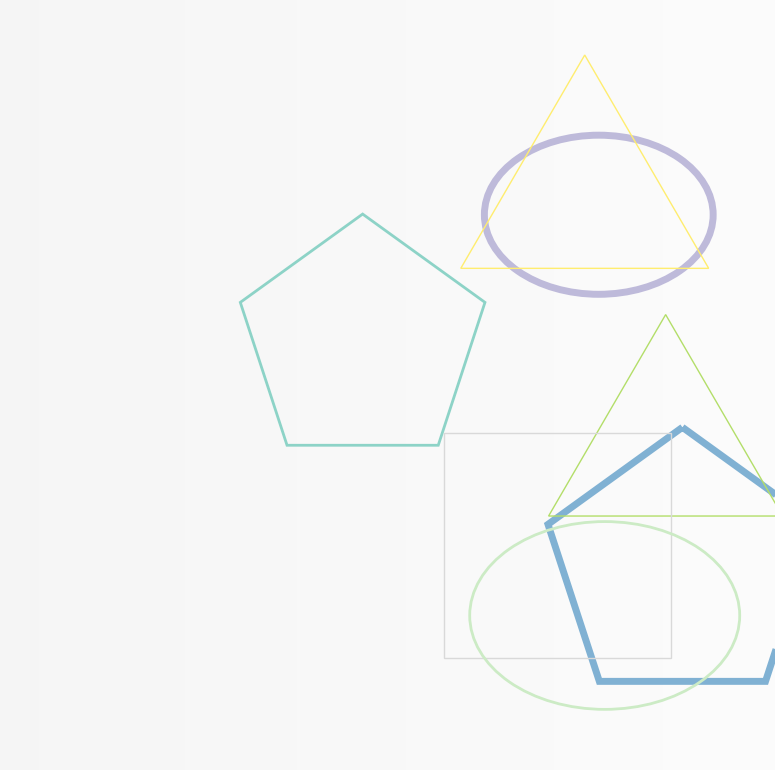[{"shape": "pentagon", "thickness": 1, "radius": 0.83, "center": [0.468, 0.556]}, {"shape": "oval", "thickness": 2.5, "radius": 0.74, "center": [0.773, 0.721]}, {"shape": "pentagon", "thickness": 2.5, "radius": 0.91, "center": [0.881, 0.263]}, {"shape": "triangle", "thickness": 0.5, "radius": 0.87, "center": [0.859, 0.417]}, {"shape": "square", "thickness": 0.5, "radius": 0.73, "center": [0.719, 0.292]}, {"shape": "oval", "thickness": 1, "radius": 0.87, "center": [0.78, 0.201]}, {"shape": "triangle", "thickness": 0.5, "radius": 0.92, "center": [0.754, 0.744]}]